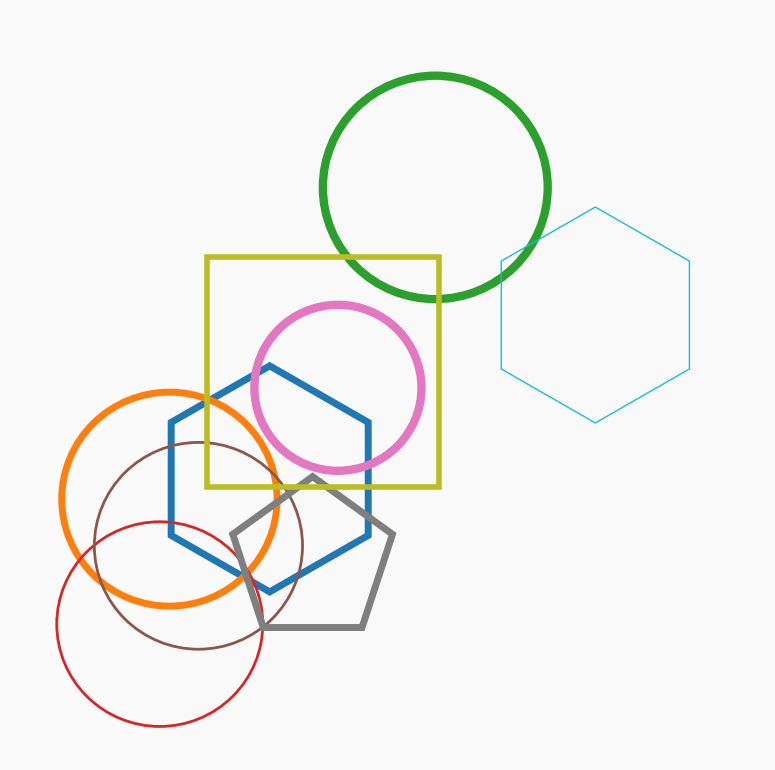[{"shape": "hexagon", "thickness": 2.5, "radius": 0.73, "center": [0.348, 0.378]}, {"shape": "circle", "thickness": 2.5, "radius": 0.69, "center": [0.219, 0.352]}, {"shape": "circle", "thickness": 3, "radius": 0.73, "center": [0.562, 0.757]}, {"shape": "circle", "thickness": 1, "radius": 0.66, "center": [0.206, 0.189]}, {"shape": "circle", "thickness": 1, "radius": 0.67, "center": [0.256, 0.291]}, {"shape": "circle", "thickness": 3, "radius": 0.54, "center": [0.436, 0.496]}, {"shape": "pentagon", "thickness": 2.5, "radius": 0.54, "center": [0.403, 0.273]}, {"shape": "square", "thickness": 2, "radius": 0.75, "center": [0.417, 0.517]}, {"shape": "hexagon", "thickness": 0.5, "radius": 0.7, "center": [0.768, 0.591]}]